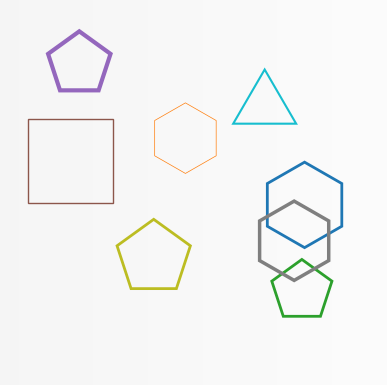[{"shape": "hexagon", "thickness": 2, "radius": 0.55, "center": [0.786, 0.468]}, {"shape": "hexagon", "thickness": 0.5, "radius": 0.46, "center": [0.479, 0.641]}, {"shape": "pentagon", "thickness": 2, "radius": 0.41, "center": [0.779, 0.244]}, {"shape": "pentagon", "thickness": 3, "radius": 0.42, "center": [0.205, 0.834]}, {"shape": "square", "thickness": 1, "radius": 0.54, "center": [0.182, 0.582]}, {"shape": "hexagon", "thickness": 2.5, "radius": 0.51, "center": [0.759, 0.375]}, {"shape": "pentagon", "thickness": 2, "radius": 0.5, "center": [0.397, 0.331]}, {"shape": "triangle", "thickness": 1.5, "radius": 0.47, "center": [0.683, 0.726]}]